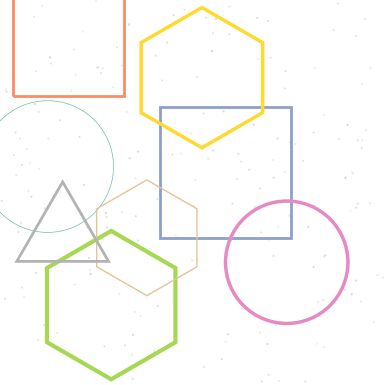[{"shape": "circle", "thickness": 0.5, "radius": 0.86, "center": [0.124, 0.567]}, {"shape": "square", "thickness": 2, "radius": 0.72, "center": [0.177, 0.895]}, {"shape": "square", "thickness": 2, "radius": 0.85, "center": [0.585, 0.552]}, {"shape": "circle", "thickness": 2.5, "radius": 0.79, "center": [0.745, 0.319]}, {"shape": "hexagon", "thickness": 3, "radius": 0.96, "center": [0.289, 0.208]}, {"shape": "hexagon", "thickness": 2.5, "radius": 0.91, "center": [0.524, 0.798]}, {"shape": "hexagon", "thickness": 1, "radius": 0.75, "center": [0.381, 0.382]}, {"shape": "triangle", "thickness": 2, "radius": 0.69, "center": [0.163, 0.39]}]